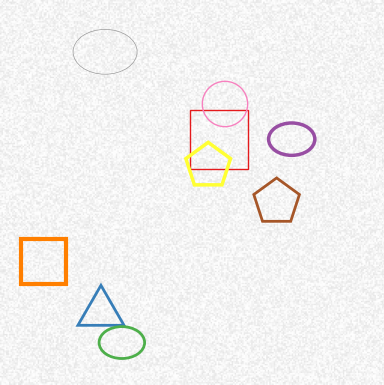[{"shape": "square", "thickness": 1, "radius": 0.38, "center": [0.569, 0.637]}, {"shape": "triangle", "thickness": 2, "radius": 0.35, "center": [0.262, 0.19]}, {"shape": "oval", "thickness": 2, "radius": 0.3, "center": [0.316, 0.11]}, {"shape": "oval", "thickness": 2.5, "radius": 0.3, "center": [0.758, 0.639]}, {"shape": "square", "thickness": 3, "radius": 0.29, "center": [0.113, 0.321]}, {"shape": "pentagon", "thickness": 2.5, "radius": 0.3, "center": [0.541, 0.569]}, {"shape": "pentagon", "thickness": 2, "radius": 0.31, "center": [0.718, 0.476]}, {"shape": "circle", "thickness": 1, "radius": 0.29, "center": [0.584, 0.73]}, {"shape": "oval", "thickness": 0.5, "radius": 0.42, "center": [0.273, 0.865]}]